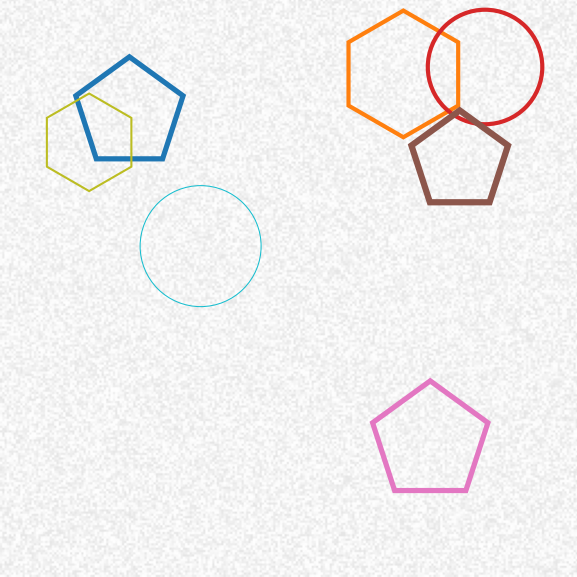[{"shape": "pentagon", "thickness": 2.5, "radius": 0.49, "center": [0.224, 0.803]}, {"shape": "hexagon", "thickness": 2, "radius": 0.55, "center": [0.698, 0.871]}, {"shape": "circle", "thickness": 2, "radius": 0.5, "center": [0.84, 0.883]}, {"shape": "pentagon", "thickness": 3, "radius": 0.44, "center": [0.796, 0.72]}, {"shape": "pentagon", "thickness": 2.5, "radius": 0.52, "center": [0.745, 0.235]}, {"shape": "hexagon", "thickness": 1, "radius": 0.42, "center": [0.154, 0.753]}, {"shape": "circle", "thickness": 0.5, "radius": 0.52, "center": [0.347, 0.573]}]